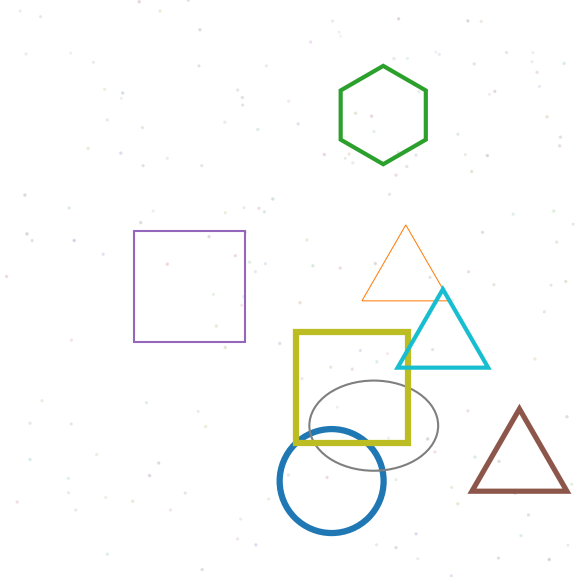[{"shape": "circle", "thickness": 3, "radius": 0.45, "center": [0.574, 0.166]}, {"shape": "triangle", "thickness": 0.5, "radius": 0.44, "center": [0.703, 0.522]}, {"shape": "hexagon", "thickness": 2, "radius": 0.43, "center": [0.664, 0.8]}, {"shape": "square", "thickness": 1, "radius": 0.48, "center": [0.328, 0.503]}, {"shape": "triangle", "thickness": 2.5, "radius": 0.47, "center": [0.899, 0.196]}, {"shape": "oval", "thickness": 1, "radius": 0.56, "center": [0.647, 0.262]}, {"shape": "square", "thickness": 3, "radius": 0.48, "center": [0.609, 0.328]}, {"shape": "triangle", "thickness": 2, "radius": 0.45, "center": [0.767, 0.408]}]